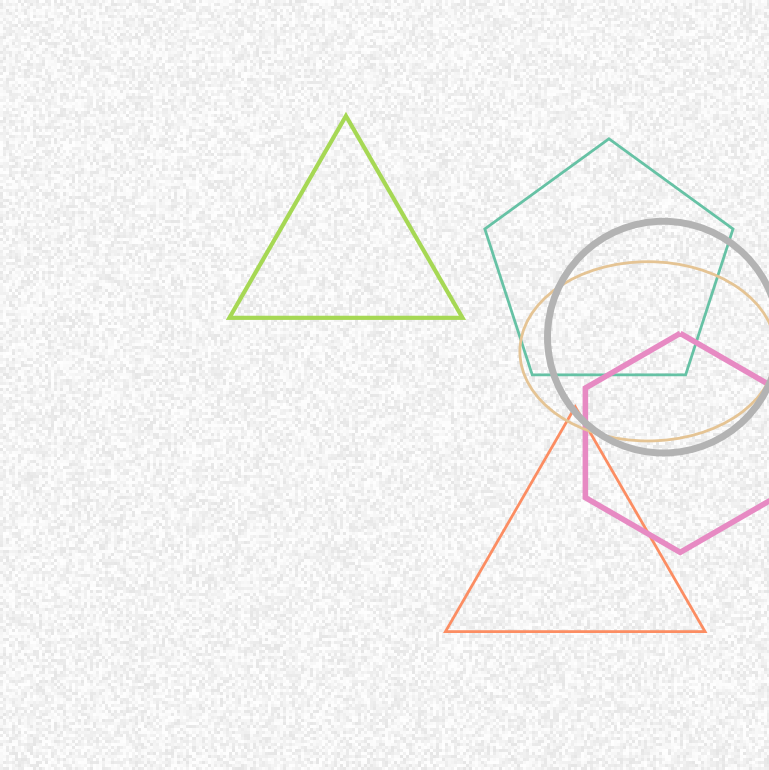[{"shape": "pentagon", "thickness": 1, "radius": 0.85, "center": [0.791, 0.65]}, {"shape": "triangle", "thickness": 1, "radius": 0.97, "center": [0.747, 0.277]}, {"shape": "hexagon", "thickness": 2, "radius": 0.71, "center": [0.883, 0.425]}, {"shape": "triangle", "thickness": 1.5, "radius": 0.87, "center": [0.449, 0.675]}, {"shape": "oval", "thickness": 1, "radius": 0.83, "center": [0.841, 0.544]}, {"shape": "circle", "thickness": 2.5, "radius": 0.75, "center": [0.862, 0.562]}]